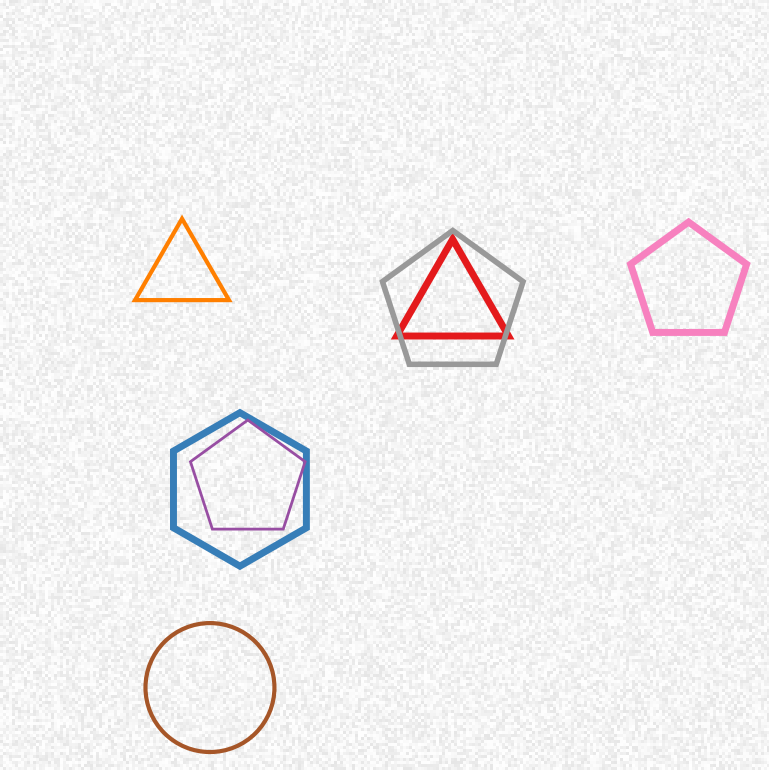[{"shape": "triangle", "thickness": 2.5, "radius": 0.42, "center": [0.588, 0.605]}, {"shape": "hexagon", "thickness": 2.5, "radius": 0.5, "center": [0.312, 0.364]}, {"shape": "pentagon", "thickness": 1, "radius": 0.39, "center": [0.322, 0.376]}, {"shape": "triangle", "thickness": 1.5, "radius": 0.35, "center": [0.236, 0.645]}, {"shape": "circle", "thickness": 1.5, "radius": 0.42, "center": [0.273, 0.107]}, {"shape": "pentagon", "thickness": 2.5, "radius": 0.4, "center": [0.894, 0.632]}, {"shape": "pentagon", "thickness": 2, "radius": 0.48, "center": [0.588, 0.605]}]